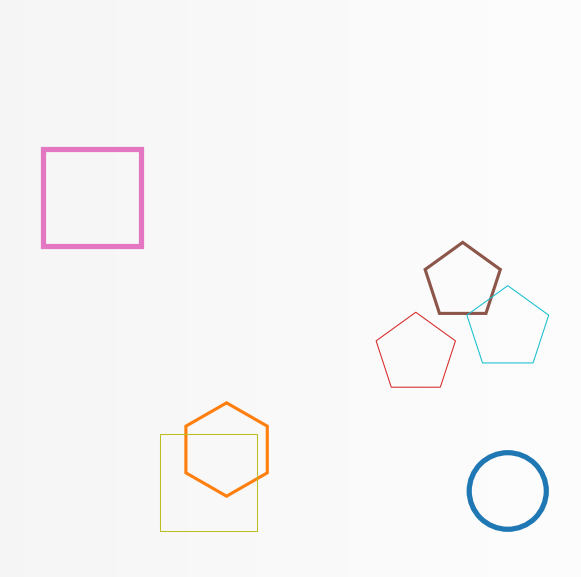[{"shape": "circle", "thickness": 2.5, "radius": 0.33, "center": [0.874, 0.149]}, {"shape": "hexagon", "thickness": 1.5, "radius": 0.4, "center": [0.39, 0.221]}, {"shape": "pentagon", "thickness": 0.5, "radius": 0.36, "center": [0.715, 0.387]}, {"shape": "pentagon", "thickness": 1.5, "radius": 0.34, "center": [0.796, 0.511]}, {"shape": "square", "thickness": 2.5, "radius": 0.42, "center": [0.158, 0.658]}, {"shape": "square", "thickness": 0.5, "radius": 0.42, "center": [0.359, 0.163]}, {"shape": "pentagon", "thickness": 0.5, "radius": 0.37, "center": [0.874, 0.431]}]